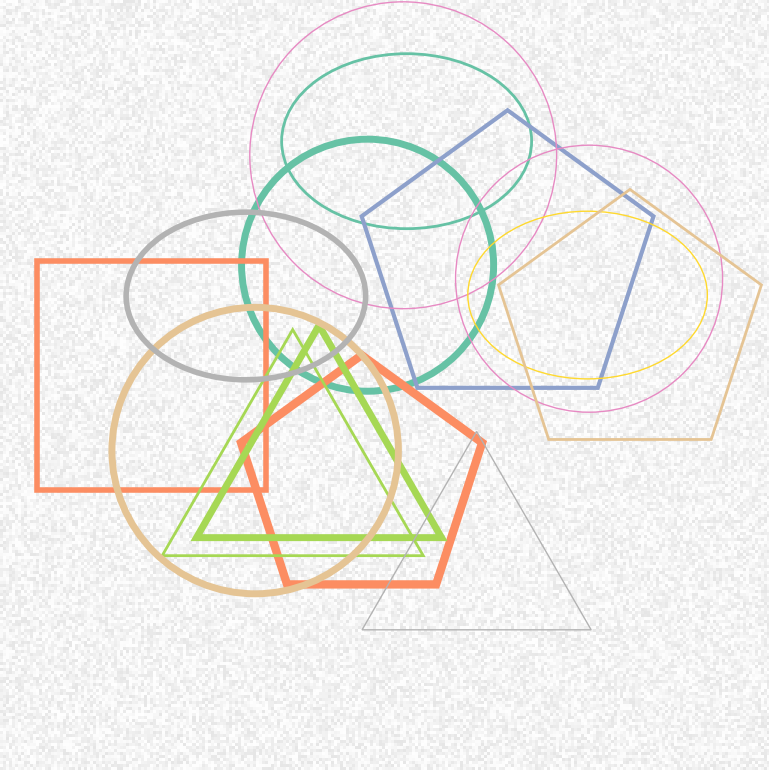[{"shape": "oval", "thickness": 1, "radius": 0.81, "center": [0.528, 0.817]}, {"shape": "circle", "thickness": 2.5, "radius": 0.82, "center": [0.477, 0.656]}, {"shape": "square", "thickness": 2, "radius": 0.74, "center": [0.197, 0.513]}, {"shape": "pentagon", "thickness": 3, "radius": 0.82, "center": [0.47, 0.374]}, {"shape": "pentagon", "thickness": 1.5, "radius": 1.0, "center": [0.659, 0.658]}, {"shape": "circle", "thickness": 0.5, "radius": 0.87, "center": [0.765, 0.638]}, {"shape": "circle", "thickness": 0.5, "radius": 1.0, "center": [0.524, 0.798]}, {"shape": "triangle", "thickness": 1, "radius": 0.98, "center": [0.38, 0.376]}, {"shape": "triangle", "thickness": 2.5, "radius": 0.92, "center": [0.414, 0.394]}, {"shape": "oval", "thickness": 0.5, "radius": 0.78, "center": [0.763, 0.617]}, {"shape": "pentagon", "thickness": 1, "radius": 0.9, "center": [0.818, 0.574]}, {"shape": "circle", "thickness": 2.5, "radius": 0.93, "center": [0.331, 0.415]}, {"shape": "oval", "thickness": 2, "radius": 0.78, "center": [0.319, 0.616]}, {"shape": "triangle", "thickness": 0.5, "radius": 0.86, "center": [0.619, 0.268]}]